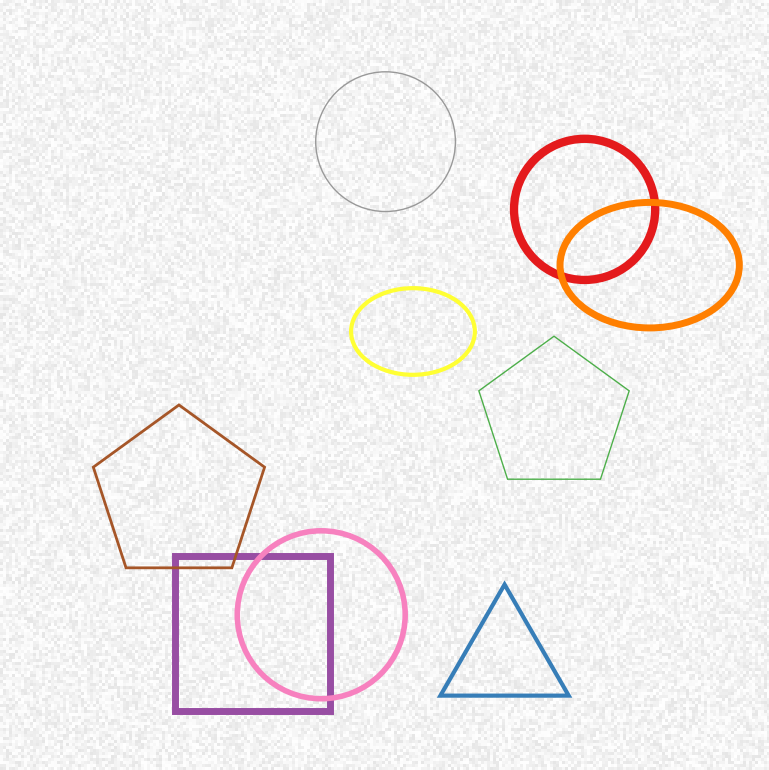[{"shape": "circle", "thickness": 3, "radius": 0.46, "center": [0.759, 0.728]}, {"shape": "triangle", "thickness": 1.5, "radius": 0.48, "center": [0.655, 0.145]}, {"shape": "pentagon", "thickness": 0.5, "radius": 0.51, "center": [0.72, 0.461]}, {"shape": "square", "thickness": 2.5, "radius": 0.5, "center": [0.328, 0.177]}, {"shape": "oval", "thickness": 2.5, "radius": 0.58, "center": [0.844, 0.656]}, {"shape": "oval", "thickness": 1.5, "radius": 0.4, "center": [0.536, 0.569]}, {"shape": "pentagon", "thickness": 1, "radius": 0.58, "center": [0.232, 0.357]}, {"shape": "circle", "thickness": 2, "radius": 0.55, "center": [0.417, 0.202]}, {"shape": "circle", "thickness": 0.5, "radius": 0.45, "center": [0.501, 0.816]}]